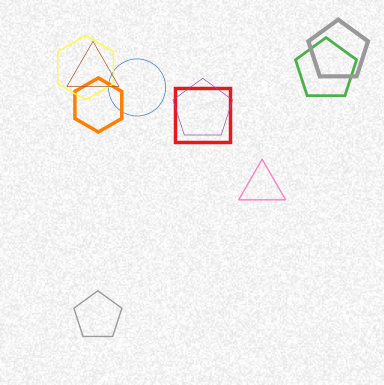[{"shape": "square", "thickness": 2.5, "radius": 0.36, "center": [0.526, 0.701]}, {"shape": "circle", "thickness": 0.5, "radius": 0.37, "center": [0.356, 0.773]}, {"shape": "pentagon", "thickness": 2, "radius": 0.42, "center": [0.847, 0.819]}, {"shape": "pentagon", "thickness": 0.5, "radius": 0.41, "center": [0.527, 0.715]}, {"shape": "hexagon", "thickness": 2.5, "radius": 0.35, "center": [0.255, 0.727]}, {"shape": "hexagon", "thickness": 1, "radius": 0.42, "center": [0.222, 0.824]}, {"shape": "triangle", "thickness": 0.5, "radius": 0.39, "center": [0.241, 0.814]}, {"shape": "triangle", "thickness": 1, "radius": 0.35, "center": [0.681, 0.516]}, {"shape": "pentagon", "thickness": 3, "radius": 0.41, "center": [0.878, 0.868]}, {"shape": "pentagon", "thickness": 1, "radius": 0.33, "center": [0.254, 0.179]}]